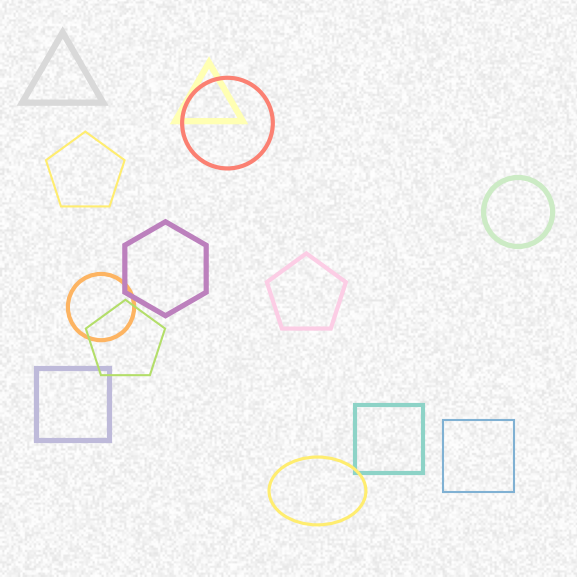[{"shape": "square", "thickness": 2, "radius": 0.29, "center": [0.674, 0.239]}, {"shape": "triangle", "thickness": 3, "radius": 0.34, "center": [0.362, 0.823]}, {"shape": "square", "thickness": 2.5, "radius": 0.31, "center": [0.125, 0.3]}, {"shape": "circle", "thickness": 2, "radius": 0.39, "center": [0.394, 0.786]}, {"shape": "square", "thickness": 1, "radius": 0.31, "center": [0.829, 0.21]}, {"shape": "circle", "thickness": 2, "radius": 0.29, "center": [0.175, 0.467]}, {"shape": "pentagon", "thickness": 1, "radius": 0.36, "center": [0.217, 0.408]}, {"shape": "pentagon", "thickness": 2, "radius": 0.36, "center": [0.53, 0.488]}, {"shape": "triangle", "thickness": 3, "radius": 0.41, "center": [0.109, 0.862]}, {"shape": "hexagon", "thickness": 2.5, "radius": 0.41, "center": [0.287, 0.534]}, {"shape": "circle", "thickness": 2.5, "radius": 0.3, "center": [0.897, 0.632]}, {"shape": "oval", "thickness": 1.5, "radius": 0.42, "center": [0.55, 0.149]}, {"shape": "pentagon", "thickness": 1, "radius": 0.36, "center": [0.148, 0.7]}]